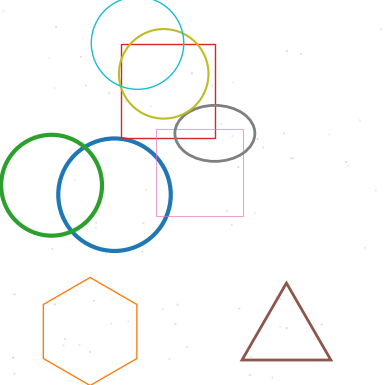[{"shape": "circle", "thickness": 3, "radius": 0.73, "center": [0.297, 0.494]}, {"shape": "hexagon", "thickness": 1, "radius": 0.7, "center": [0.234, 0.139]}, {"shape": "circle", "thickness": 3, "radius": 0.65, "center": [0.134, 0.519]}, {"shape": "square", "thickness": 1, "radius": 0.61, "center": [0.436, 0.763]}, {"shape": "triangle", "thickness": 2, "radius": 0.67, "center": [0.744, 0.132]}, {"shape": "square", "thickness": 0.5, "radius": 0.56, "center": [0.518, 0.553]}, {"shape": "oval", "thickness": 2, "radius": 0.52, "center": [0.558, 0.654]}, {"shape": "circle", "thickness": 1.5, "radius": 0.58, "center": [0.425, 0.808]}, {"shape": "circle", "thickness": 1, "radius": 0.6, "center": [0.357, 0.888]}]